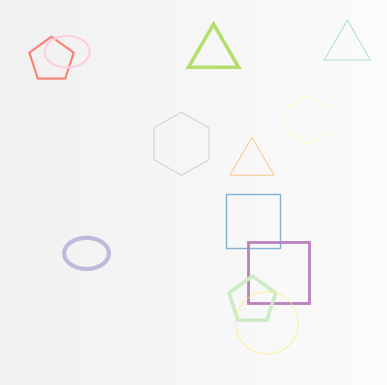[{"shape": "triangle", "thickness": 0.5, "radius": 0.34, "center": [0.896, 0.879]}, {"shape": "hexagon", "thickness": 0.5, "radius": 0.32, "center": [0.796, 0.689]}, {"shape": "oval", "thickness": 3, "radius": 0.29, "center": [0.223, 0.342]}, {"shape": "pentagon", "thickness": 1.5, "radius": 0.3, "center": [0.133, 0.845]}, {"shape": "square", "thickness": 1, "radius": 0.35, "center": [0.653, 0.425]}, {"shape": "triangle", "thickness": 0.5, "radius": 0.33, "center": [0.65, 0.578]}, {"shape": "triangle", "thickness": 2.5, "radius": 0.37, "center": [0.551, 0.863]}, {"shape": "oval", "thickness": 1.5, "radius": 0.29, "center": [0.173, 0.865]}, {"shape": "hexagon", "thickness": 1, "radius": 0.41, "center": [0.468, 0.627]}, {"shape": "square", "thickness": 2, "radius": 0.4, "center": [0.718, 0.293]}, {"shape": "pentagon", "thickness": 2.5, "radius": 0.32, "center": [0.651, 0.22]}, {"shape": "circle", "thickness": 0.5, "radius": 0.41, "center": [0.689, 0.161]}]